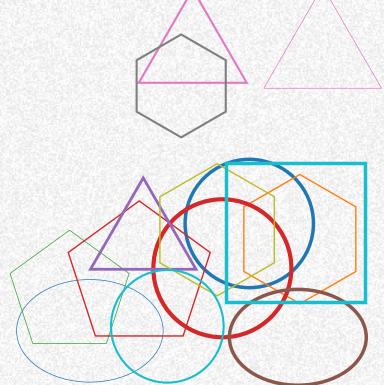[{"shape": "oval", "thickness": 0.5, "radius": 0.95, "center": [0.233, 0.141]}, {"shape": "circle", "thickness": 2.5, "radius": 0.83, "center": [0.647, 0.419]}, {"shape": "hexagon", "thickness": 1, "radius": 0.84, "center": [0.779, 0.379]}, {"shape": "pentagon", "thickness": 0.5, "radius": 0.81, "center": [0.181, 0.239]}, {"shape": "circle", "thickness": 3, "radius": 0.9, "center": [0.578, 0.303]}, {"shape": "pentagon", "thickness": 1, "radius": 0.97, "center": [0.362, 0.284]}, {"shape": "triangle", "thickness": 2, "radius": 0.79, "center": [0.372, 0.38]}, {"shape": "oval", "thickness": 2.5, "radius": 0.89, "center": [0.774, 0.124]}, {"shape": "triangle", "thickness": 0.5, "radius": 0.88, "center": [0.838, 0.859]}, {"shape": "triangle", "thickness": 1.5, "radius": 0.81, "center": [0.501, 0.866]}, {"shape": "hexagon", "thickness": 1.5, "radius": 0.67, "center": [0.471, 0.777]}, {"shape": "hexagon", "thickness": 1, "radius": 0.86, "center": [0.564, 0.403]}, {"shape": "square", "thickness": 2.5, "radius": 0.9, "center": [0.769, 0.397]}, {"shape": "circle", "thickness": 1.5, "radius": 0.73, "center": [0.435, 0.152]}]